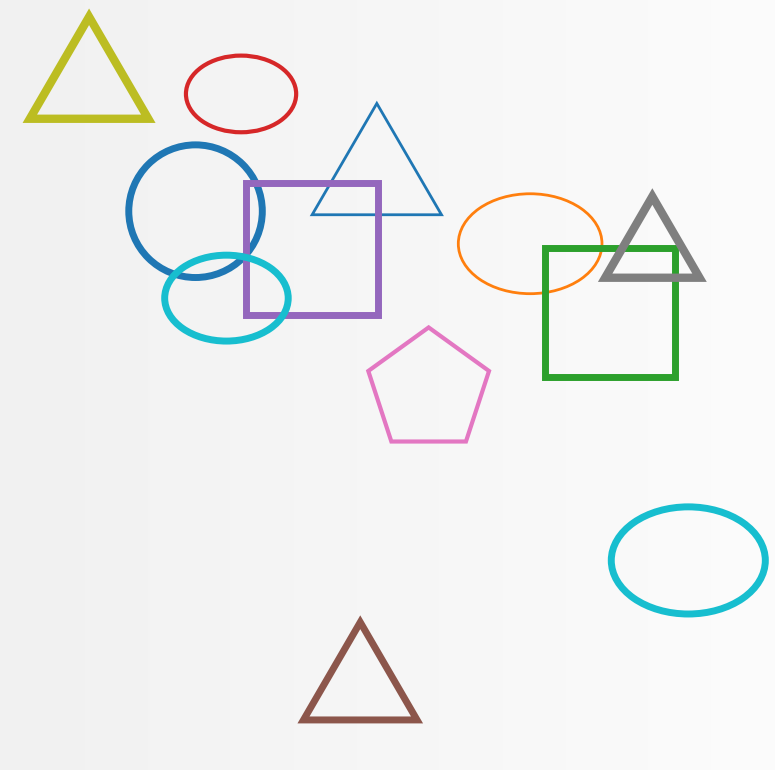[{"shape": "circle", "thickness": 2.5, "radius": 0.43, "center": [0.252, 0.726]}, {"shape": "triangle", "thickness": 1, "radius": 0.48, "center": [0.486, 0.769]}, {"shape": "oval", "thickness": 1, "radius": 0.46, "center": [0.684, 0.683]}, {"shape": "square", "thickness": 2.5, "radius": 0.42, "center": [0.787, 0.594]}, {"shape": "oval", "thickness": 1.5, "radius": 0.36, "center": [0.311, 0.878]}, {"shape": "square", "thickness": 2.5, "radius": 0.43, "center": [0.402, 0.677]}, {"shape": "triangle", "thickness": 2.5, "radius": 0.42, "center": [0.465, 0.107]}, {"shape": "pentagon", "thickness": 1.5, "radius": 0.41, "center": [0.553, 0.493]}, {"shape": "triangle", "thickness": 3, "radius": 0.35, "center": [0.842, 0.674]}, {"shape": "triangle", "thickness": 3, "radius": 0.44, "center": [0.115, 0.89]}, {"shape": "oval", "thickness": 2.5, "radius": 0.4, "center": [0.292, 0.613]}, {"shape": "oval", "thickness": 2.5, "radius": 0.5, "center": [0.888, 0.272]}]